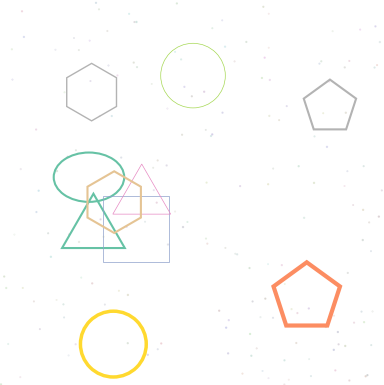[{"shape": "oval", "thickness": 1.5, "radius": 0.46, "center": [0.231, 0.54]}, {"shape": "triangle", "thickness": 1.5, "radius": 0.47, "center": [0.243, 0.403]}, {"shape": "pentagon", "thickness": 3, "radius": 0.45, "center": [0.797, 0.228]}, {"shape": "square", "thickness": 0.5, "radius": 0.43, "center": [0.352, 0.405]}, {"shape": "triangle", "thickness": 0.5, "radius": 0.43, "center": [0.368, 0.487]}, {"shape": "circle", "thickness": 0.5, "radius": 0.42, "center": [0.501, 0.804]}, {"shape": "circle", "thickness": 2.5, "radius": 0.43, "center": [0.294, 0.106]}, {"shape": "hexagon", "thickness": 1.5, "radius": 0.4, "center": [0.297, 0.475]}, {"shape": "hexagon", "thickness": 1, "radius": 0.37, "center": [0.238, 0.761]}, {"shape": "pentagon", "thickness": 1.5, "radius": 0.36, "center": [0.857, 0.722]}]